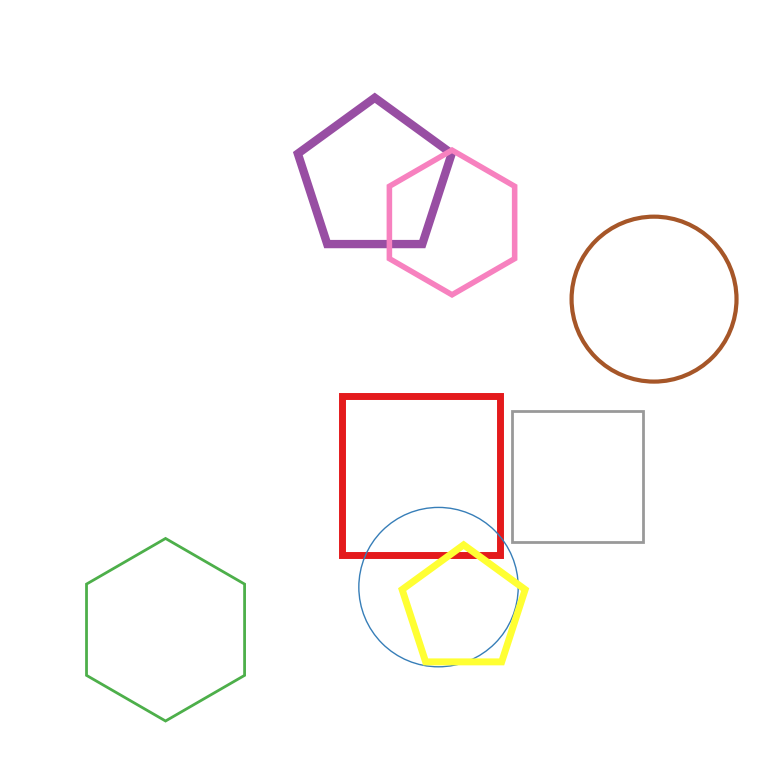[{"shape": "square", "thickness": 2.5, "radius": 0.52, "center": [0.547, 0.383]}, {"shape": "circle", "thickness": 0.5, "radius": 0.52, "center": [0.57, 0.238]}, {"shape": "hexagon", "thickness": 1, "radius": 0.59, "center": [0.215, 0.182]}, {"shape": "pentagon", "thickness": 3, "radius": 0.53, "center": [0.487, 0.768]}, {"shape": "pentagon", "thickness": 2.5, "radius": 0.42, "center": [0.602, 0.208]}, {"shape": "circle", "thickness": 1.5, "radius": 0.54, "center": [0.849, 0.612]}, {"shape": "hexagon", "thickness": 2, "radius": 0.47, "center": [0.587, 0.711]}, {"shape": "square", "thickness": 1, "radius": 0.43, "center": [0.75, 0.381]}]